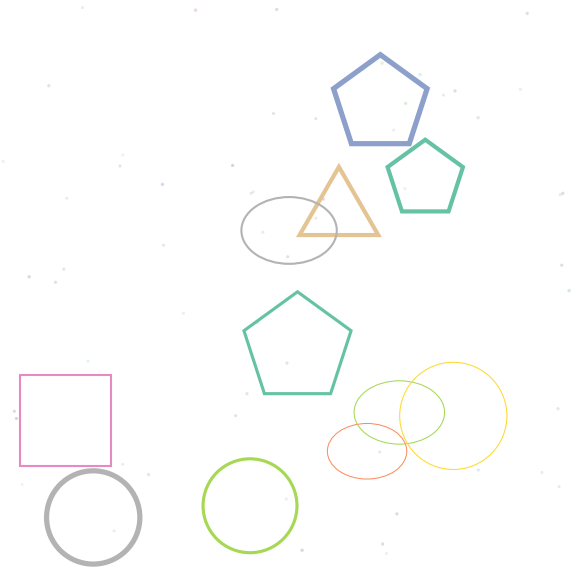[{"shape": "pentagon", "thickness": 1.5, "radius": 0.49, "center": [0.515, 0.396]}, {"shape": "pentagon", "thickness": 2, "radius": 0.34, "center": [0.736, 0.689]}, {"shape": "oval", "thickness": 0.5, "radius": 0.34, "center": [0.636, 0.218]}, {"shape": "pentagon", "thickness": 2.5, "radius": 0.43, "center": [0.659, 0.819]}, {"shape": "square", "thickness": 1, "radius": 0.39, "center": [0.113, 0.271]}, {"shape": "circle", "thickness": 1.5, "radius": 0.41, "center": [0.433, 0.123]}, {"shape": "oval", "thickness": 0.5, "radius": 0.39, "center": [0.692, 0.285]}, {"shape": "circle", "thickness": 0.5, "radius": 0.46, "center": [0.785, 0.279]}, {"shape": "triangle", "thickness": 2, "radius": 0.39, "center": [0.587, 0.631]}, {"shape": "circle", "thickness": 2.5, "radius": 0.4, "center": [0.161, 0.103]}, {"shape": "oval", "thickness": 1, "radius": 0.41, "center": [0.501, 0.6]}]